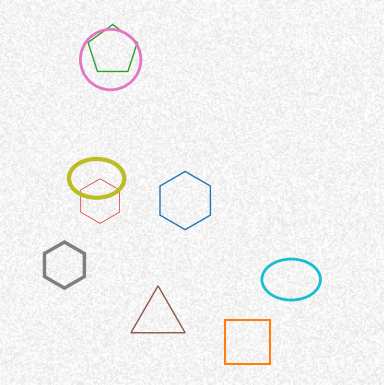[{"shape": "hexagon", "thickness": 1, "radius": 0.38, "center": [0.481, 0.479]}, {"shape": "square", "thickness": 1.5, "radius": 0.29, "center": [0.644, 0.112]}, {"shape": "pentagon", "thickness": 1, "radius": 0.34, "center": [0.293, 0.869]}, {"shape": "hexagon", "thickness": 0.5, "radius": 0.29, "center": [0.26, 0.478]}, {"shape": "triangle", "thickness": 1, "radius": 0.41, "center": [0.411, 0.176]}, {"shape": "circle", "thickness": 2, "radius": 0.39, "center": [0.287, 0.845]}, {"shape": "hexagon", "thickness": 2.5, "radius": 0.3, "center": [0.167, 0.311]}, {"shape": "oval", "thickness": 3, "radius": 0.36, "center": [0.251, 0.537]}, {"shape": "oval", "thickness": 2, "radius": 0.38, "center": [0.756, 0.274]}]